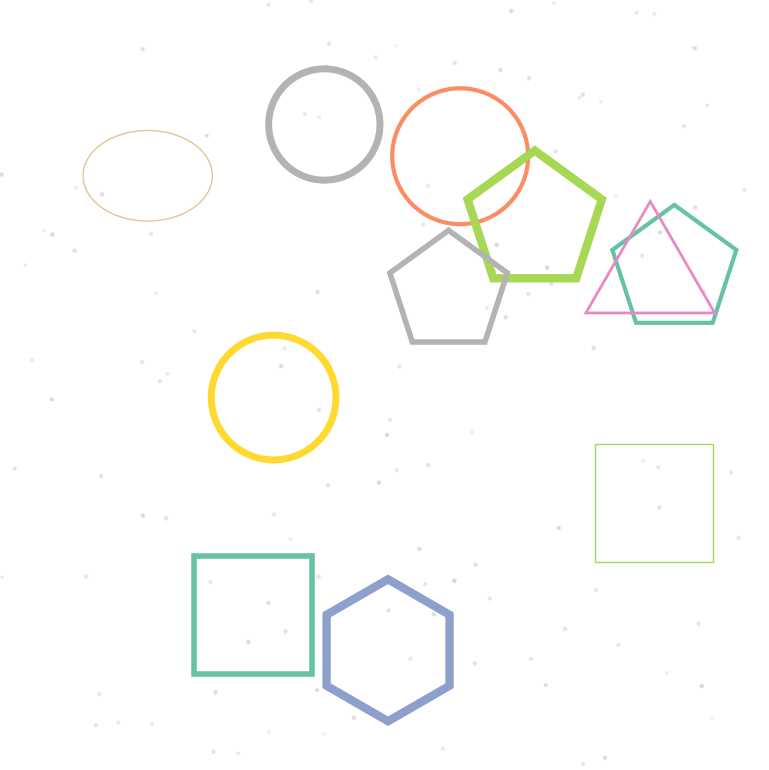[{"shape": "square", "thickness": 2, "radius": 0.38, "center": [0.329, 0.201]}, {"shape": "pentagon", "thickness": 1.5, "radius": 0.42, "center": [0.876, 0.649]}, {"shape": "circle", "thickness": 1.5, "radius": 0.44, "center": [0.598, 0.797]}, {"shape": "hexagon", "thickness": 3, "radius": 0.46, "center": [0.504, 0.155]}, {"shape": "triangle", "thickness": 1, "radius": 0.48, "center": [0.844, 0.642]}, {"shape": "pentagon", "thickness": 3, "radius": 0.46, "center": [0.694, 0.713]}, {"shape": "square", "thickness": 0.5, "radius": 0.38, "center": [0.849, 0.347]}, {"shape": "circle", "thickness": 2.5, "radius": 0.4, "center": [0.355, 0.484]}, {"shape": "oval", "thickness": 0.5, "radius": 0.42, "center": [0.192, 0.772]}, {"shape": "pentagon", "thickness": 2, "radius": 0.4, "center": [0.583, 0.621]}, {"shape": "circle", "thickness": 2.5, "radius": 0.36, "center": [0.421, 0.838]}]